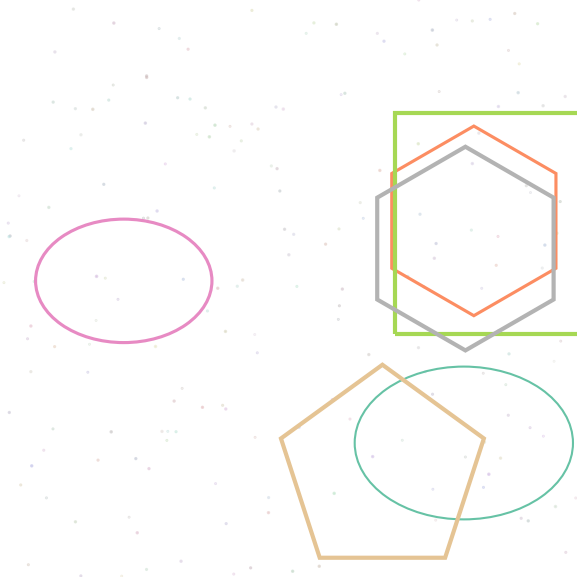[{"shape": "oval", "thickness": 1, "radius": 0.94, "center": [0.803, 0.232]}, {"shape": "hexagon", "thickness": 1.5, "radius": 0.82, "center": [0.821, 0.617]}, {"shape": "oval", "thickness": 1.5, "radius": 0.76, "center": [0.214, 0.513]}, {"shape": "square", "thickness": 2, "radius": 0.96, "center": [0.876, 0.612]}, {"shape": "pentagon", "thickness": 2, "radius": 0.92, "center": [0.662, 0.183]}, {"shape": "hexagon", "thickness": 2, "radius": 0.88, "center": [0.806, 0.569]}]